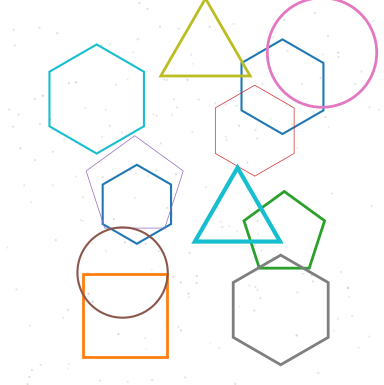[{"shape": "hexagon", "thickness": 1.5, "radius": 0.61, "center": [0.734, 0.775]}, {"shape": "hexagon", "thickness": 1.5, "radius": 0.51, "center": [0.356, 0.469]}, {"shape": "square", "thickness": 2, "radius": 0.54, "center": [0.325, 0.18]}, {"shape": "pentagon", "thickness": 2, "radius": 0.55, "center": [0.738, 0.393]}, {"shape": "hexagon", "thickness": 0.5, "radius": 0.59, "center": [0.662, 0.661]}, {"shape": "pentagon", "thickness": 0.5, "radius": 0.66, "center": [0.35, 0.515]}, {"shape": "circle", "thickness": 1.5, "radius": 0.59, "center": [0.318, 0.292]}, {"shape": "circle", "thickness": 2, "radius": 0.71, "center": [0.836, 0.863]}, {"shape": "hexagon", "thickness": 2, "radius": 0.71, "center": [0.729, 0.195]}, {"shape": "triangle", "thickness": 2, "radius": 0.67, "center": [0.534, 0.87]}, {"shape": "triangle", "thickness": 3, "radius": 0.64, "center": [0.617, 0.437]}, {"shape": "hexagon", "thickness": 1.5, "radius": 0.71, "center": [0.251, 0.743]}]